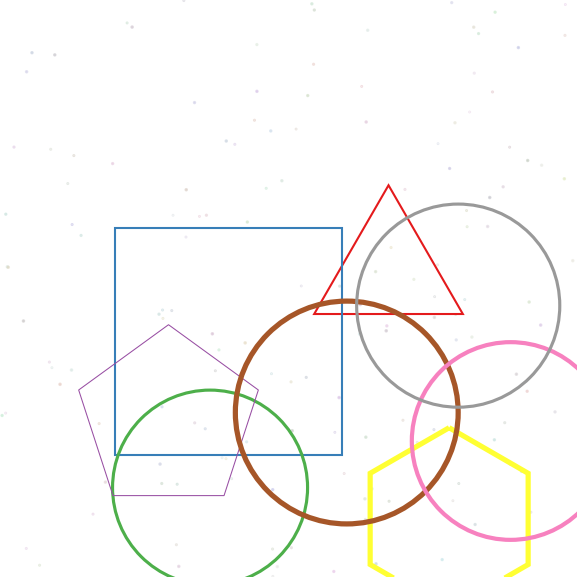[{"shape": "triangle", "thickness": 1, "radius": 0.74, "center": [0.673, 0.53]}, {"shape": "square", "thickness": 1, "radius": 0.98, "center": [0.396, 0.408]}, {"shape": "circle", "thickness": 1.5, "radius": 0.84, "center": [0.364, 0.155]}, {"shape": "pentagon", "thickness": 0.5, "radius": 0.82, "center": [0.292, 0.273]}, {"shape": "hexagon", "thickness": 2.5, "radius": 0.79, "center": [0.778, 0.101]}, {"shape": "circle", "thickness": 2.5, "radius": 0.96, "center": [0.6, 0.285]}, {"shape": "circle", "thickness": 2, "radius": 0.86, "center": [0.884, 0.235]}, {"shape": "circle", "thickness": 1.5, "radius": 0.88, "center": [0.793, 0.47]}]